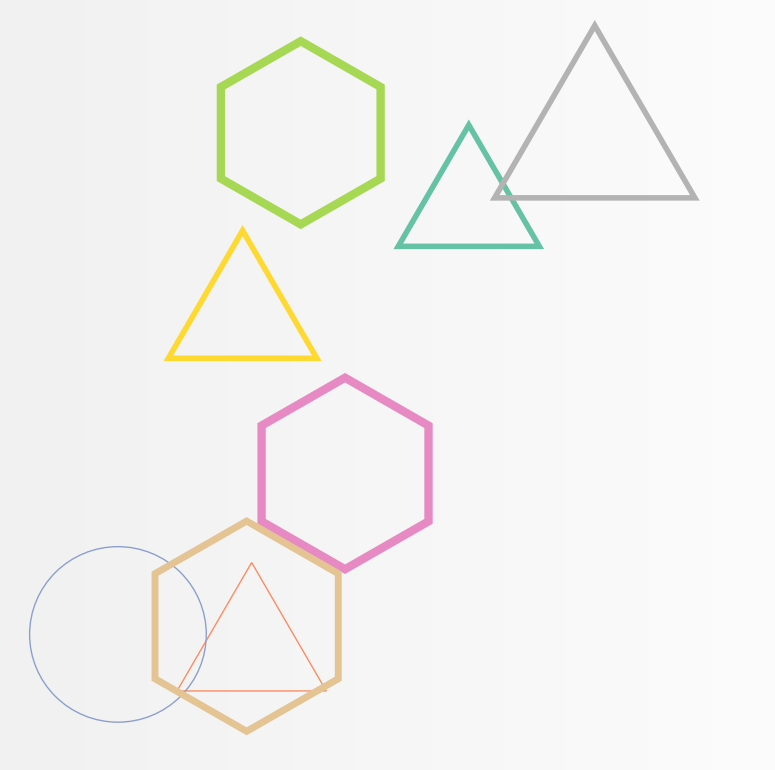[{"shape": "triangle", "thickness": 2, "radius": 0.53, "center": [0.605, 0.733]}, {"shape": "triangle", "thickness": 0.5, "radius": 0.56, "center": [0.325, 0.158]}, {"shape": "circle", "thickness": 0.5, "radius": 0.57, "center": [0.152, 0.176]}, {"shape": "hexagon", "thickness": 3, "radius": 0.62, "center": [0.445, 0.385]}, {"shape": "hexagon", "thickness": 3, "radius": 0.59, "center": [0.388, 0.828]}, {"shape": "triangle", "thickness": 2, "radius": 0.55, "center": [0.313, 0.59]}, {"shape": "hexagon", "thickness": 2.5, "radius": 0.68, "center": [0.318, 0.187]}, {"shape": "triangle", "thickness": 2, "radius": 0.75, "center": [0.767, 0.818]}]